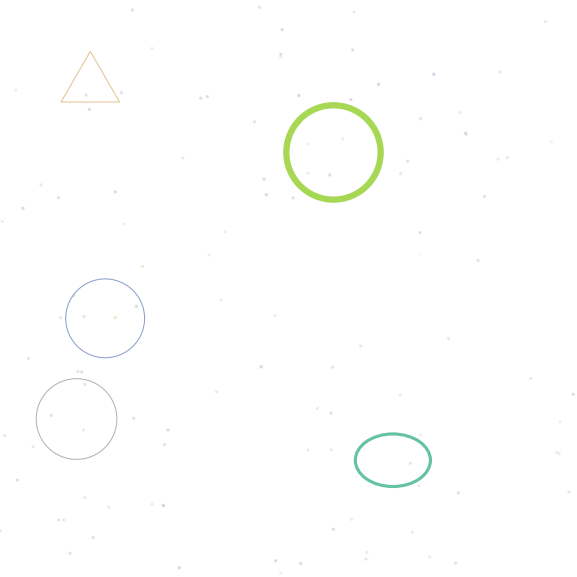[{"shape": "oval", "thickness": 1.5, "radius": 0.33, "center": [0.68, 0.202]}, {"shape": "circle", "thickness": 0.5, "radius": 0.34, "center": [0.182, 0.448]}, {"shape": "circle", "thickness": 3, "radius": 0.41, "center": [0.577, 0.735]}, {"shape": "triangle", "thickness": 0.5, "radius": 0.29, "center": [0.156, 0.852]}, {"shape": "circle", "thickness": 0.5, "radius": 0.35, "center": [0.133, 0.274]}]